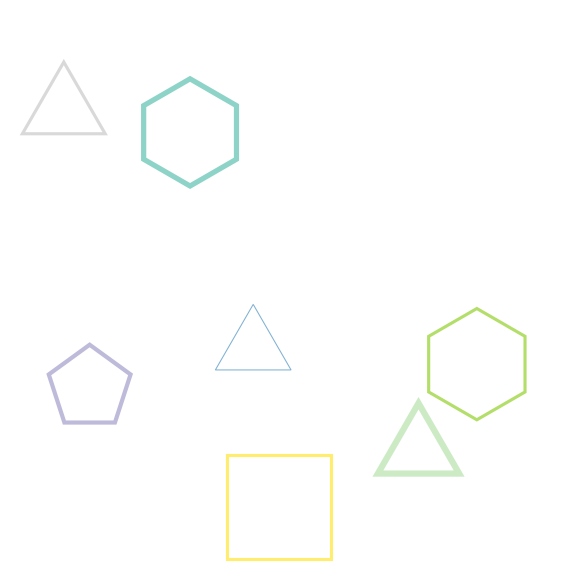[{"shape": "hexagon", "thickness": 2.5, "radius": 0.46, "center": [0.329, 0.77]}, {"shape": "pentagon", "thickness": 2, "radius": 0.37, "center": [0.155, 0.328]}, {"shape": "triangle", "thickness": 0.5, "radius": 0.38, "center": [0.438, 0.396]}, {"shape": "hexagon", "thickness": 1.5, "radius": 0.48, "center": [0.826, 0.369]}, {"shape": "triangle", "thickness": 1.5, "radius": 0.41, "center": [0.11, 0.809]}, {"shape": "triangle", "thickness": 3, "radius": 0.41, "center": [0.725, 0.22]}, {"shape": "square", "thickness": 1.5, "radius": 0.45, "center": [0.483, 0.121]}]